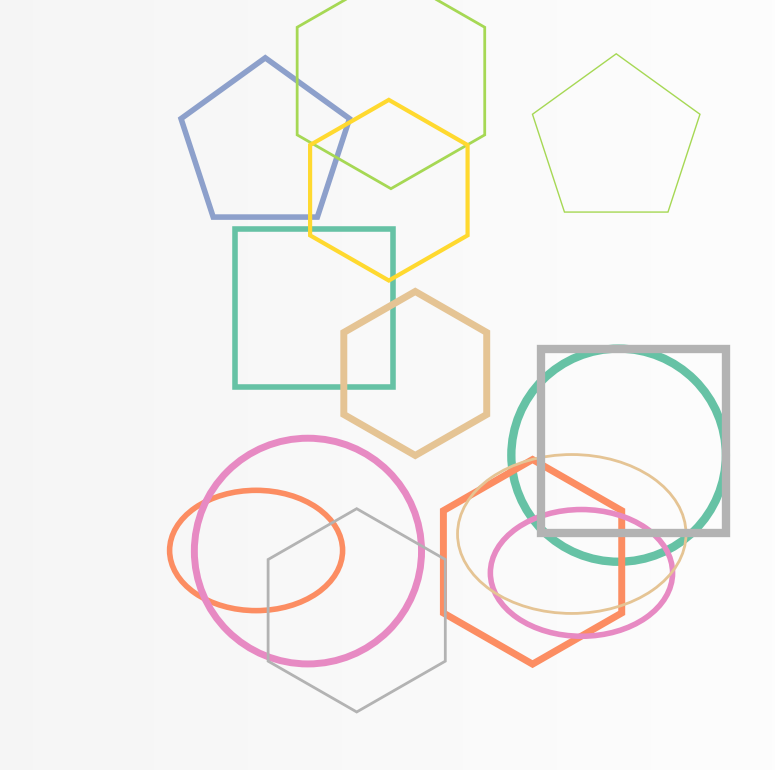[{"shape": "square", "thickness": 2, "radius": 0.51, "center": [0.405, 0.6]}, {"shape": "circle", "thickness": 3, "radius": 0.69, "center": [0.798, 0.409]}, {"shape": "hexagon", "thickness": 2.5, "radius": 0.66, "center": [0.687, 0.27]}, {"shape": "oval", "thickness": 2, "radius": 0.56, "center": [0.33, 0.285]}, {"shape": "pentagon", "thickness": 2, "radius": 0.57, "center": [0.342, 0.811]}, {"shape": "circle", "thickness": 2.5, "radius": 0.73, "center": [0.397, 0.284]}, {"shape": "oval", "thickness": 2, "radius": 0.59, "center": [0.75, 0.256]}, {"shape": "hexagon", "thickness": 1, "radius": 0.7, "center": [0.504, 0.895]}, {"shape": "pentagon", "thickness": 0.5, "radius": 0.57, "center": [0.795, 0.817]}, {"shape": "hexagon", "thickness": 1.5, "radius": 0.59, "center": [0.502, 0.753]}, {"shape": "hexagon", "thickness": 2.5, "radius": 0.53, "center": [0.536, 0.515]}, {"shape": "oval", "thickness": 1, "radius": 0.74, "center": [0.738, 0.307]}, {"shape": "hexagon", "thickness": 1, "radius": 0.66, "center": [0.46, 0.207]}, {"shape": "square", "thickness": 3, "radius": 0.6, "center": [0.817, 0.427]}]